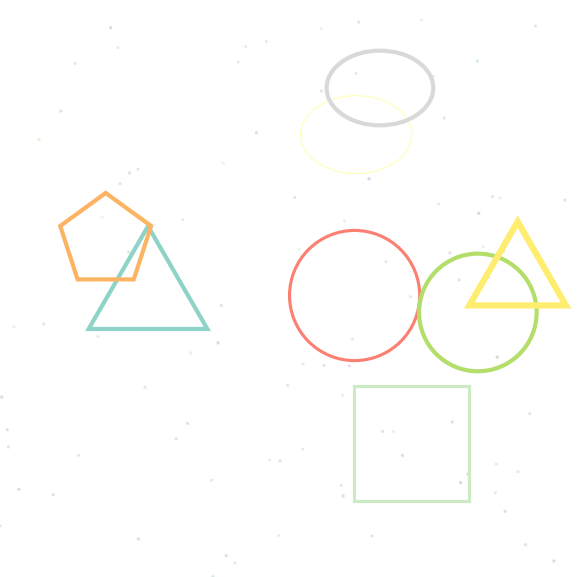[{"shape": "triangle", "thickness": 2, "radius": 0.59, "center": [0.256, 0.489]}, {"shape": "oval", "thickness": 0.5, "radius": 0.48, "center": [0.617, 0.766]}, {"shape": "circle", "thickness": 1.5, "radius": 0.56, "center": [0.614, 0.487]}, {"shape": "pentagon", "thickness": 2, "radius": 0.41, "center": [0.183, 0.582]}, {"shape": "circle", "thickness": 2, "radius": 0.51, "center": [0.827, 0.458]}, {"shape": "oval", "thickness": 2, "radius": 0.46, "center": [0.658, 0.847]}, {"shape": "square", "thickness": 1.5, "radius": 0.5, "center": [0.713, 0.231]}, {"shape": "triangle", "thickness": 3, "radius": 0.48, "center": [0.896, 0.519]}]